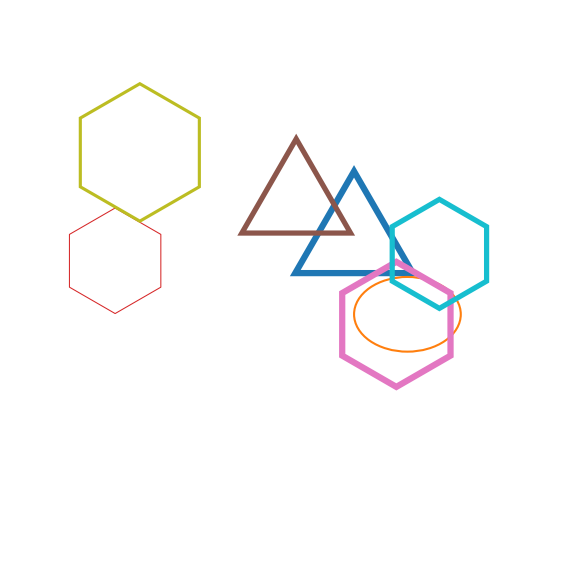[{"shape": "triangle", "thickness": 3, "radius": 0.59, "center": [0.613, 0.585]}, {"shape": "oval", "thickness": 1, "radius": 0.46, "center": [0.705, 0.455]}, {"shape": "hexagon", "thickness": 0.5, "radius": 0.46, "center": [0.199, 0.548]}, {"shape": "triangle", "thickness": 2.5, "radius": 0.54, "center": [0.513, 0.65]}, {"shape": "hexagon", "thickness": 3, "radius": 0.54, "center": [0.686, 0.437]}, {"shape": "hexagon", "thickness": 1.5, "radius": 0.6, "center": [0.242, 0.735]}, {"shape": "hexagon", "thickness": 2.5, "radius": 0.47, "center": [0.761, 0.56]}]